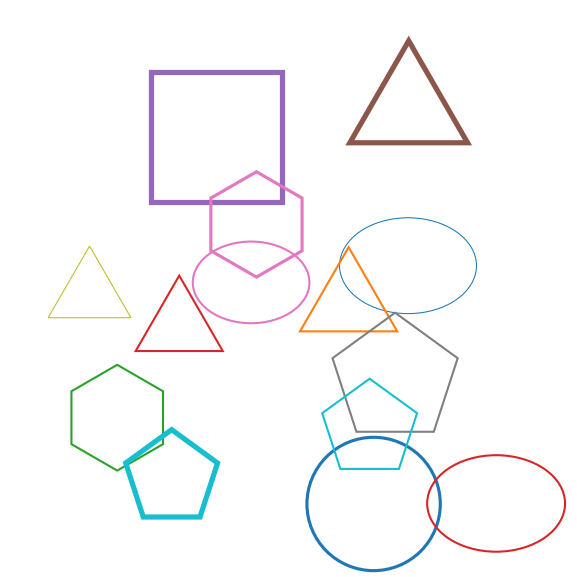[{"shape": "circle", "thickness": 1.5, "radius": 0.58, "center": [0.647, 0.126]}, {"shape": "oval", "thickness": 0.5, "radius": 0.59, "center": [0.707, 0.539]}, {"shape": "triangle", "thickness": 1, "radius": 0.49, "center": [0.604, 0.474]}, {"shape": "hexagon", "thickness": 1, "radius": 0.46, "center": [0.203, 0.276]}, {"shape": "triangle", "thickness": 1, "radius": 0.44, "center": [0.31, 0.435]}, {"shape": "oval", "thickness": 1, "radius": 0.6, "center": [0.859, 0.127]}, {"shape": "square", "thickness": 2.5, "radius": 0.56, "center": [0.375, 0.763]}, {"shape": "triangle", "thickness": 2.5, "radius": 0.59, "center": [0.708, 0.811]}, {"shape": "oval", "thickness": 1, "radius": 0.51, "center": [0.435, 0.51]}, {"shape": "hexagon", "thickness": 1.5, "radius": 0.46, "center": [0.444, 0.611]}, {"shape": "pentagon", "thickness": 1, "radius": 0.57, "center": [0.684, 0.344]}, {"shape": "triangle", "thickness": 0.5, "radius": 0.41, "center": [0.155, 0.49]}, {"shape": "pentagon", "thickness": 1, "radius": 0.43, "center": [0.64, 0.257]}, {"shape": "pentagon", "thickness": 2.5, "radius": 0.42, "center": [0.297, 0.172]}]